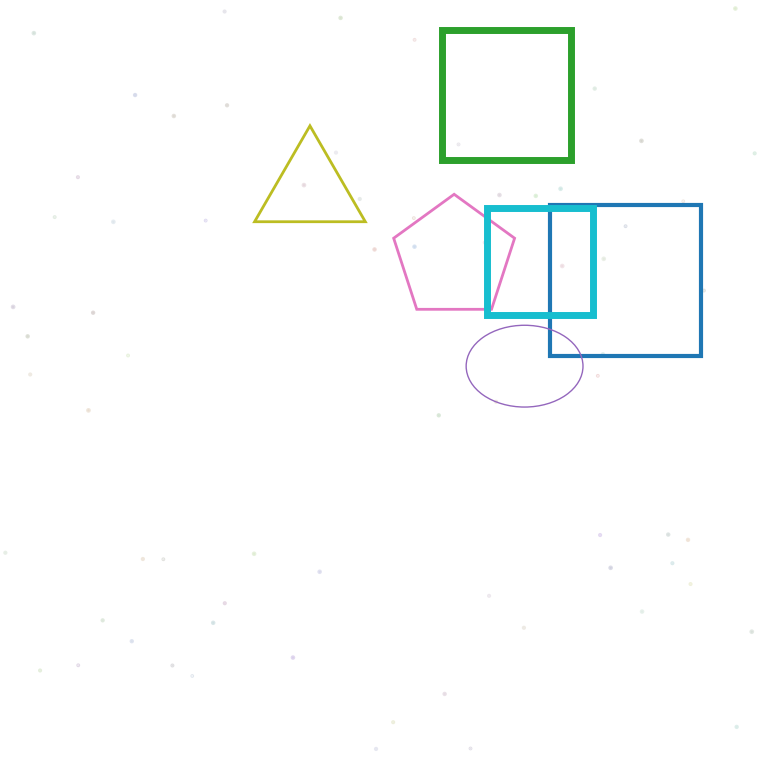[{"shape": "square", "thickness": 1.5, "radius": 0.49, "center": [0.812, 0.636]}, {"shape": "square", "thickness": 2.5, "radius": 0.42, "center": [0.658, 0.877]}, {"shape": "oval", "thickness": 0.5, "radius": 0.38, "center": [0.681, 0.524]}, {"shape": "pentagon", "thickness": 1, "radius": 0.41, "center": [0.59, 0.665]}, {"shape": "triangle", "thickness": 1, "radius": 0.42, "center": [0.403, 0.754]}, {"shape": "square", "thickness": 2.5, "radius": 0.35, "center": [0.701, 0.661]}]